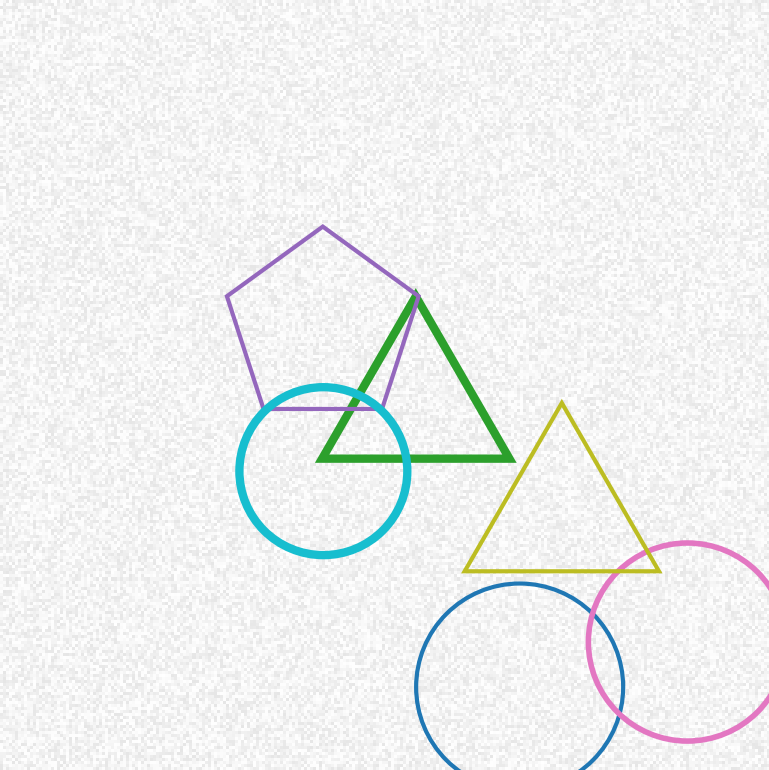[{"shape": "circle", "thickness": 1.5, "radius": 0.67, "center": [0.675, 0.108]}, {"shape": "triangle", "thickness": 3, "radius": 0.7, "center": [0.54, 0.475]}, {"shape": "pentagon", "thickness": 1.5, "radius": 0.65, "center": [0.419, 0.575]}, {"shape": "circle", "thickness": 2, "radius": 0.64, "center": [0.893, 0.166]}, {"shape": "triangle", "thickness": 1.5, "radius": 0.73, "center": [0.73, 0.331]}, {"shape": "circle", "thickness": 3, "radius": 0.55, "center": [0.42, 0.388]}]